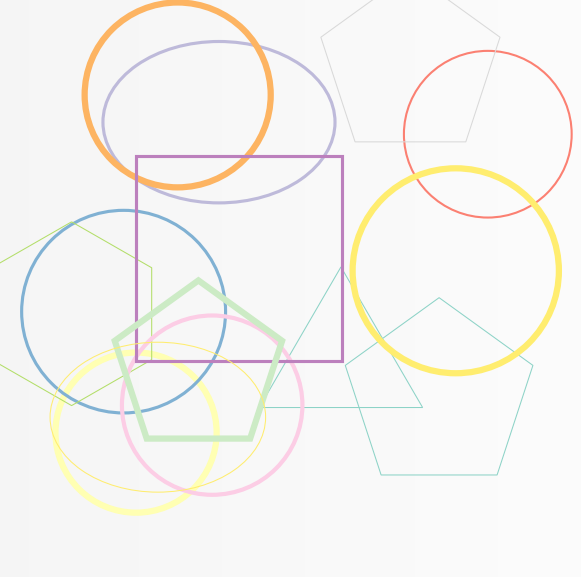[{"shape": "pentagon", "thickness": 0.5, "radius": 0.85, "center": [0.755, 0.314]}, {"shape": "triangle", "thickness": 0.5, "radius": 0.81, "center": [0.587, 0.375]}, {"shape": "circle", "thickness": 3, "radius": 0.69, "center": [0.234, 0.25]}, {"shape": "oval", "thickness": 1.5, "radius": 1.0, "center": [0.377, 0.788]}, {"shape": "circle", "thickness": 1, "radius": 0.72, "center": [0.839, 0.767]}, {"shape": "circle", "thickness": 1.5, "radius": 0.88, "center": [0.213, 0.459]}, {"shape": "circle", "thickness": 3, "radius": 0.8, "center": [0.306, 0.835]}, {"shape": "hexagon", "thickness": 0.5, "radius": 0.8, "center": [0.123, 0.456]}, {"shape": "circle", "thickness": 2, "radius": 0.78, "center": [0.365, 0.298]}, {"shape": "pentagon", "thickness": 0.5, "radius": 0.81, "center": [0.706, 0.885]}, {"shape": "square", "thickness": 1.5, "radius": 0.88, "center": [0.411, 0.551]}, {"shape": "pentagon", "thickness": 3, "radius": 0.76, "center": [0.341, 0.362]}, {"shape": "oval", "thickness": 0.5, "radius": 0.93, "center": [0.272, 0.277]}, {"shape": "circle", "thickness": 3, "radius": 0.89, "center": [0.784, 0.53]}]